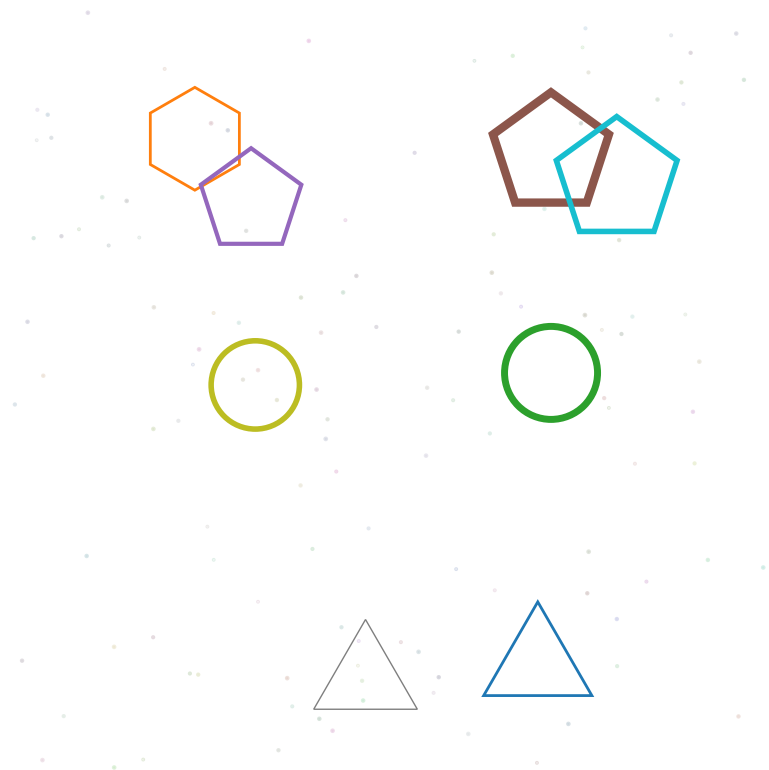[{"shape": "triangle", "thickness": 1, "radius": 0.41, "center": [0.698, 0.137]}, {"shape": "hexagon", "thickness": 1, "radius": 0.33, "center": [0.253, 0.82]}, {"shape": "circle", "thickness": 2.5, "radius": 0.3, "center": [0.716, 0.516]}, {"shape": "pentagon", "thickness": 1.5, "radius": 0.34, "center": [0.326, 0.739]}, {"shape": "pentagon", "thickness": 3, "radius": 0.4, "center": [0.716, 0.801]}, {"shape": "triangle", "thickness": 0.5, "radius": 0.39, "center": [0.475, 0.118]}, {"shape": "circle", "thickness": 2, "radius": 0.29, "center": [0.332, 0.5]}, {"shape": "pentagon", "thickness": 2, "radius": 0.41, "center": [0.801, 0.766]}]